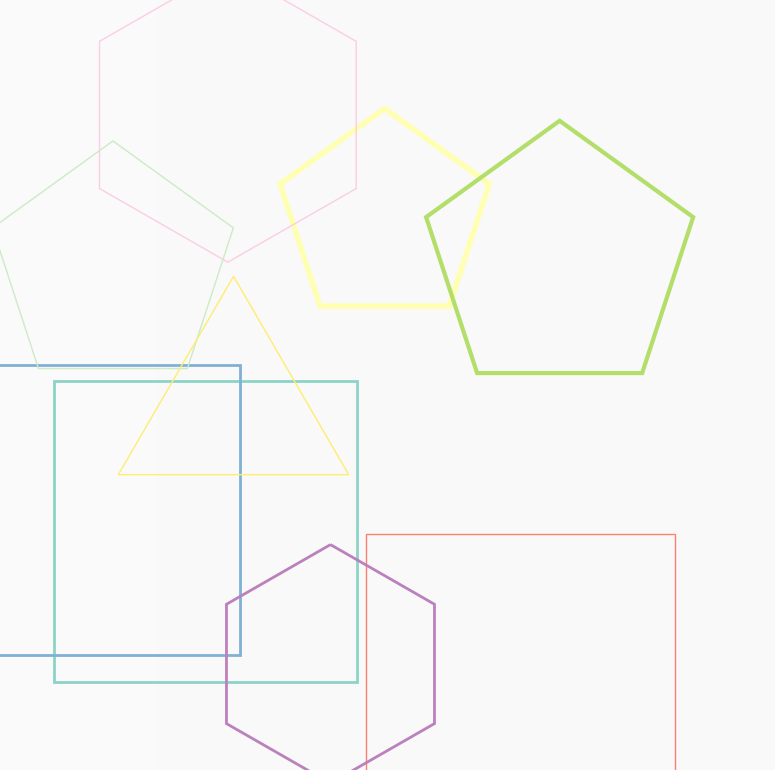[{"shape": "square", "thickness": 1, "radius": 0.97, "center": [0.265, 0.31]}, {"shape": "pentagon", "thickness": 2, "radius": 0.71, "center": [0.496, 0.717]}, {"shape": "square", "thickness": 0.5, "radius": 1.0, "center": [0.672, 0.107]}, {"shape": "square", "thickness": 1, "radius": 0.94, "center": [0.121, 0.338]}, {"shape": "pentagon", "thickness": 1.5, "radius": 0.91, "center": [0.722, 0.662]}, {"shape": "hexagon", "thickness": 0.5, "radius": 0.96, "center": [0.294, 0.851]}, {"shape": "hexagon", "thickness": 1, "radius": 0.77, "center": [0.426, 0.138]}, {"shape": "pentagon", "thickness": 0.5, "radius": 0.82, "center": [0.146, 0.654]}, {"shape": "triangle", "thickness": 0.5, "radius": 0.86, "center": [0.301, 0.469]}]